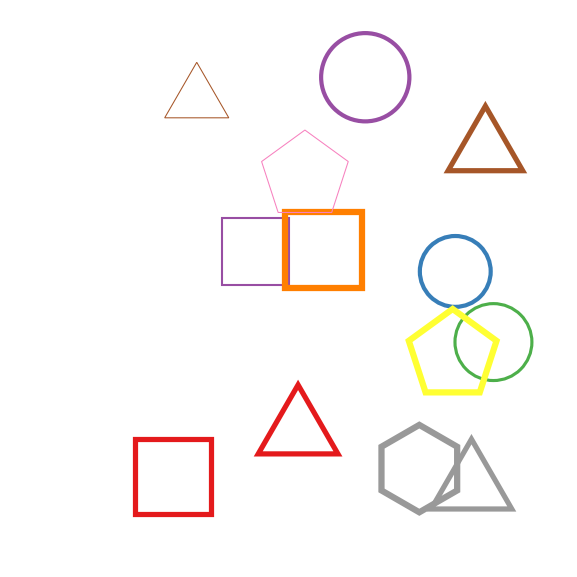[{"shape": "square", "thickness": 2.5, "radius": 0.33, "center": [0.3, 0.174]}, {"shape": "triangle", "thickness": 2.5, "radius": 0.4, "center": [0.516, 0.253]}, {"shape": "circle", "thickness": 2, "radius": 0.31, "center": [0.788, 0.529]}, {"shape": "circle", "thickness": 1.5, "radius": 0.33, "center": [0.854, 0.407]}, {"shape": "square", "thickness": 1, "radius": 0.29, "center": [0.443, 0.563]}, {"shape": "circle", "thickness": 2, "radius": 0.38, "center": [0.632, 0.865]}, {"shape": "square", "thickness": 3, "radius": 0.33, "center": [0.56, 0.566]}, {"shape": "pentagon", "thickness": 3, "radius": 0.4, "center": [0.784, 0.384]}, {"shape": "triangle", "thickness": 0.5, "radius": 0.32, "center": [0.341, 0.827]}, {"shape": "triangle", "thickness": 2.5, "radius": 0.37, "center": [0.841, 0.741]}, {"shape": "pentagon", "thickness": 0.5, "radius": 0.39, "center": [0.528, 0.695]}, {"shape": "hexagon", "thickness": 3, "radius": 0.38, "center": [0.726, 0.188]}, {"shape": "triangle", "thickness": 2.5, "radius": 0.4, "center": [0.816, 0.158]}]